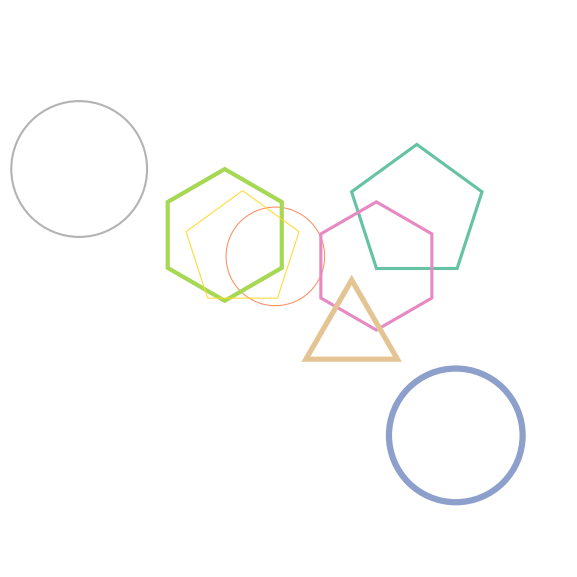[{"shape": "pentagon", "thickness": 1.5, "radius": 0.59, "center": [0.722, 0.63]}, {"shape": "circle", "thickness": 0.5, "radius": 0.43, "center": [0.477, 0.555]}, {"shape": "circle", "thickness": 3, "radius": 0.58, "center": [0.789, 0.245]}, {"shape": "hexagon", "thickness": 1.5, "radius": 0.55, "center": [0.652, 0.539]}, {"shape": "hexagon", "thickness": 2, "radius": 0.57, "center": [0.389, 0.592]}, {"shape": "pentagon", "thickness": 0.5, "radius": 0.51, "center": [0.42, 0.566]}, {"shape": "triangle", "thickness": 2.5, "radius": 0.46, "center": [0.609, 0.423]}, {"shape": "circle", "thickness": 1, "radius": 0.59, "center": [0.137, 0.706]}]